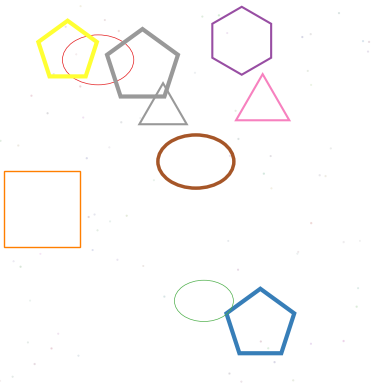[{"shape": "oval", "thickness": 0.5, "radius": 0.46, "center": [0.255, 0.845]}, {"shape": "pentagon", "thickness": 3, "radius": 0.46, "center": [0.676, 0.157]}, {"shape": "oval", "thickness": 0.5, "radius": 0.38, "center": [0.53, 0.219]}, {"shape": "hexagon", "thickness": 1.5, "radius": 0.44, "center": [0.628, 0.894]}, {"shape": "square", "thickness": 1, "radius": 0.5, "center": [0.109, 0.457]}, {"shape": "pentagon", "thickness": 3, "radius": 0.4, "center": [0.176, 0.866]}, {"shape": "oval", "thickness": 2.5, "radius": 0.49, "center": [0.509, 0.58]}, {"shape": "triangle", "thickness": 1.5, "radius": 0.4, "center": [0.682, 0.728]}, {"shape": "pentagon", "thickness": 3, "radius": 0.48, "center": [0.37, 0.828]}, {"shape": "triangle", "thickness": 1.5, "radius": 0.36, "center": [0.423, 0.713]}]